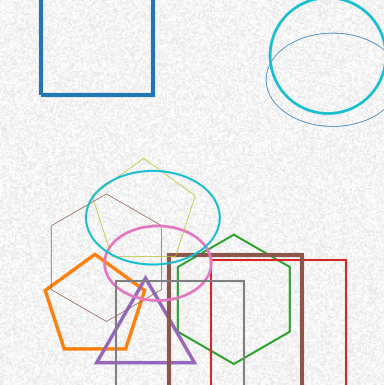[{"shape": "oval", "thickness": 0.5, "radius": 0.87, "center": [0.864, 0.793]}, {"shape": "square", "thickness": 3, "radius": 0.73, "center": [0.251, 0.9]}, {"shape": "pentagon", "thickness": 2.5, "radius": 0.68, "center": [0.247, 0.204]}, {"shape": "hexagon", "thickness": 1.5, "radius": 0.84, "center": [0.607, 0.222]}, {"shape": "square", "thickness": 1.5, "radius": 0.88, "center": [0.723, 0.15]}, {"shape": "triangle", "thickness": 2.5, "radius": 0.73, "center": [0.378, 0.131]}, {"shape": "square", "thickness": 3, "radius": 0.87, "center": [0.612, 0.165]}, {"shape": "hexagon", "thickness": 0.5, "radius": 0.83, "center": [0.277, 0.331]}, {"shape": "oval", "thickness": 2, "radius": 0.69, "center": [0.41, 0.316]}, {"shape": "square", "thickness": 1.5, "radius": 0.83, "center": [0.469, 0.104]}, {"shape": "pentagon", "thickness": 0.5, "radius": 0.7, "center": [0.373, 0.448]}, {"shape": "circle", "thickness": 2, "radius": 0.75, "center": [0.852, 0.855]}, {"shape": "oval", "thickness": 1.5, "radius": 0.87, "center": [0.397, 0.435]}]